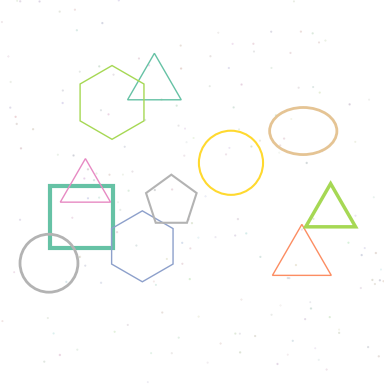[{"shape": "triangle", "thickness": 1, "radius": 0.4, "center": [0.401, 0.781]}, {"shape": "square", "thickness": 3, "radius": 0.41, "center": [0.212, 0.436]}, {"shape": "triangle", "thickness": 1, "radius": 0.44, "center": [0.784, 0.329]}, {"shape": "hexagon", "thickness": 1, "radius": 0.46, "center": [0.37, 0.36]}, {"shape": "triangle", "thickness": 1, "radius": 0.38, "center": [0.222, 0.513]}, {"shape": "hexagon", "thickness": 1, "radius": 0.48, "center": [0.291, 0.734]}, {"shape": "triangle", "thickness": 2.5, "radius": 0.37, "center": [0.859, 0.448]}, {"shape": "circle", "thickness": 1.5, "radius": 0.42, "center": [0.6, 0.577]}, {"shape": "oval", "thickness": 2, "radius": 0.44, "center": [0.788, 0.66]}, {"shape": "circle", "thickness": 2, "radius": 0.38, "center": [0.127, 0.316]}, {"shape": "pentagon", "thickness": 1.5, "radius": 0.35, "center": [0.445, 0.477]}]